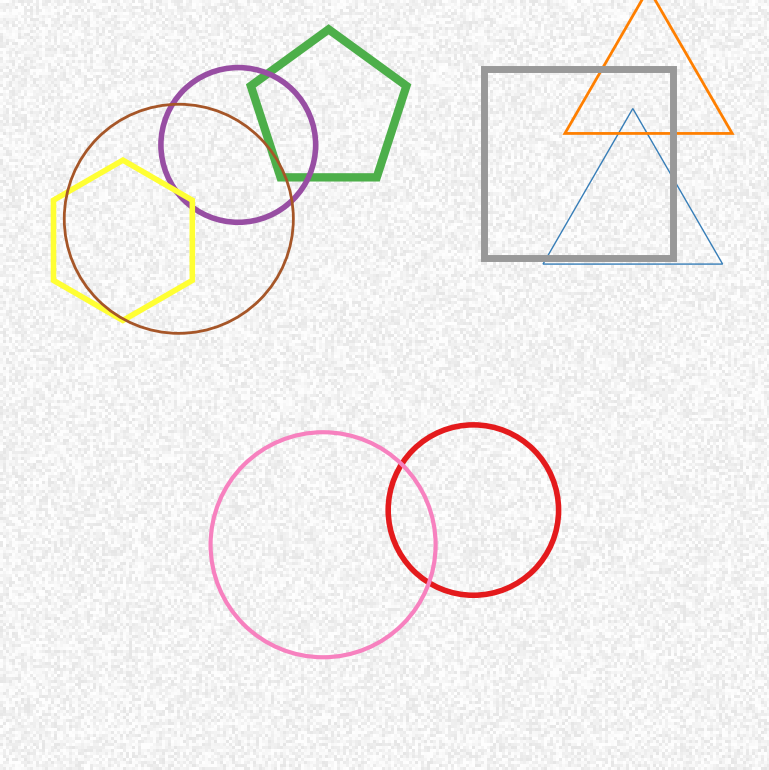[{"shape": "circle", "thickness": 2, "radius": 0.55, "center": [0.615, 0.338]}, {"shape": "triangle", "thickness": 0.5, "radius": 0.67, "center": [0.822, 0.724]}, {"shape": "pentagon", "thickness": 3, "radius": 0.53, "center": [0.427, 0.856]}, {"shape": "circle", "thickness": 2, "radius": 0.5, "center": [0.309, 0.812]}, {"shape": "triangle", "thickness": 1, "radius": 0.63, "center": [0.842, 0.889]}, {"shape": "hexagon", "thickness": 2, "radius": 0.52, "center": [0.16, 0.688]}, {"shape": "circle", "thickness": 1, "radius": 0.74, "center": [0.232, 0.716]}, {"shape": "circle", "thickness": 1.5, "radius": 0.73, "center": [0.42, 0.293]}, {"shape": "square", "thickness": 2.5, "radius": 0.61, "center": [0.752, 0.788]}]